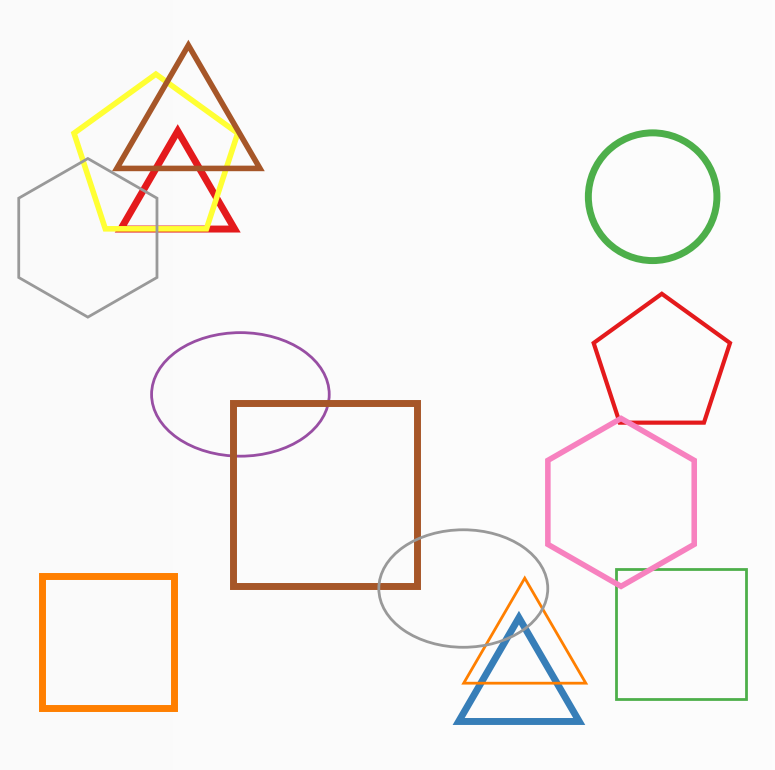[{"shape": "pentagon", "thickness": 1.5, "radius": 0.46, "center": [0.854, 0.526]}, {"shape": "triangle", "thickness": 2.5, "radius": 0.42, "center": [0.229, 0.745]}, {"shape": "triangle", "thickness": 2.5, "radius": 0.45, "center": [0.67, 0.108]}, {"shape": "circle", "thickness": 2.5, "radius": 0.41, "center": [0.842, 0.745]}, {"shape": "square", "thickness": 1, "radius": 0.42, "center": [0.879, 0.177]}, {"shape": "oval", "thickness": 1, "radius": 0.57, "center": [0.31, 0.488]}, {"shape": "triangle", "thickness": 1, "radius": 0.45, "center": [0.677, 0.158]}, {"shape": "square", "thickness": 2.5, "radius": 0.43, "center": [0.14, 0.166]}, {"shape": "pentagon", "thickness": 2, "radius": 0.56, "center": [0.201, 0.793]}, {"shape": "square", "thickness": 2.5, "radius": 0.59, "center": [0.419, 0.358]}, {"shape": "triangle", "thickness": 2, "radius": 0.53, "center": [0.243, 0.835]}, {"shape": "hexagon", "thickness": 2, "radius": 0.55, "center": [0.801, 0.348]}, {"shape": "oval", "thickness": 1, "radius": 0.54, "center": [0.598, 0.236]}, {"shape": "hexagon", "thickness": 1, "radius": 0.51, "center": [0.113, 0.691]}]